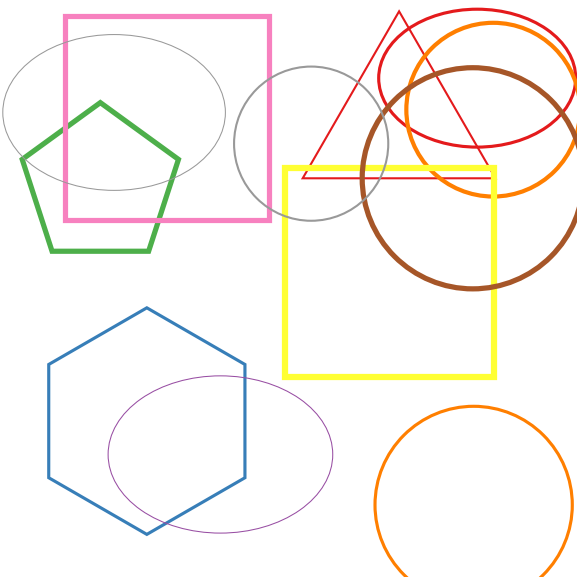[{"shape": "oval", "thickness": 1.5, "radius": 0.85, "center": [0.826, 0.864]}, {"shape": "triangle", "thickness": 1, "radius": 0.96, "center": [0.691, 0.787]}, {"shape": "hexagon", "thickness": 1.5, "radius": 0.98, "center": [0.254, 0.27]}, {"shape": "pentagon", "thickness": 2.5, "radius": 0.71, "center": [0.174, 0.679]}, {"shape": "oval", "thickness": 0.5, "radius": 0.97, "center": [0.382, 0.212]}, {"shape": "circle", "thickness": 2, "radius": 0.75, "center": [0.854, 0.809]}, {"shape": "circle", "thickness": 1.5, "radius": 0.85, "center": [0.82, 0.125]}, {"shape": "square", "thickness": 3, "radius": 0.9, "center": [0.674, 0.527]}, {"shape": "circle", "thickness": 2.5, "radius": 0.96, "center": [0.819, 0.69]}, {"shape": "square", "thickness": 2.5, "radius": 0.88, "center": [0.289, 0.795]}, {"shape": "oval", "thickness": 0.5, "radius": 0.96, "center": [0.198, 0.804]}, {"shape": "circle", "thickness": 1, "radius": 0.67, "center": [0.539, 0.75]}]